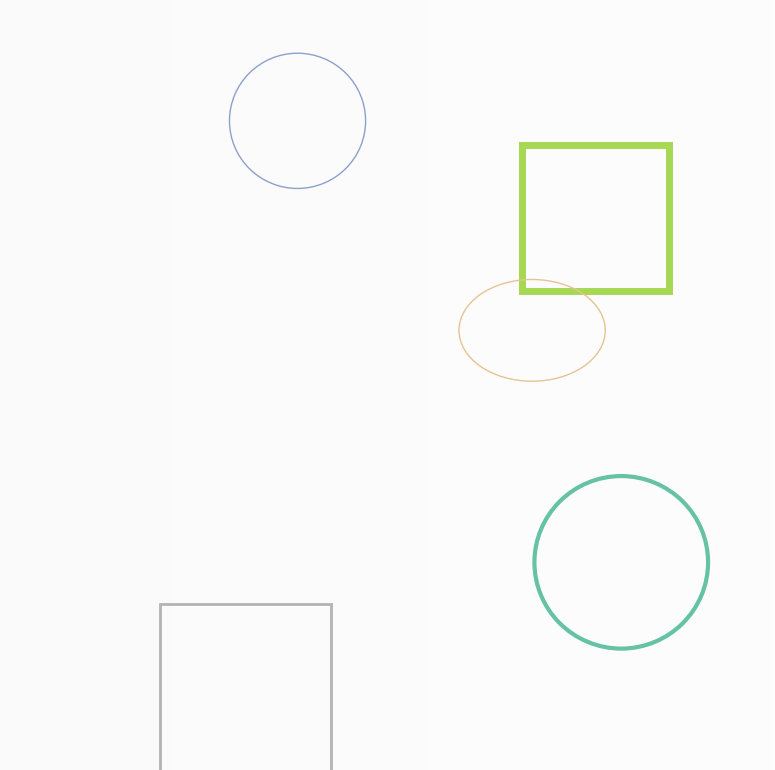[{"shape": "circle", "thickness": 1.5, "radius": 0.56, "center": [0.802, 0.27]}, {"shape": "circle", "thickness": 0.5, "radius": 0.44, "center": [0.384, 0.843]}, {"shape": "square", "thickness": 2.5, "radius": 0.47, "center": [0.769, 0.717]}, {"shape": "oval", "thickness": 0.5, "radius": 0.47, "center": [0.687, 0.571]}, {"shape": "square", "thickness": 1, "radius": 0.55, "center": [0.317, 0.105]}]